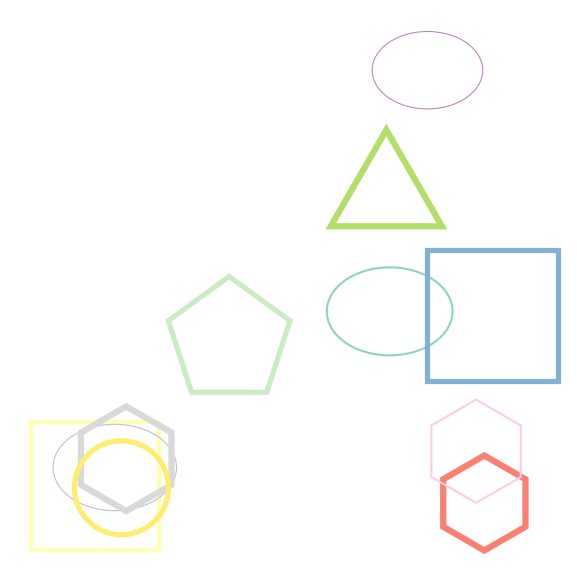[{"shape": "oval", "thickness": 1, "radius": 0.54, "center": [0.675, 0.46]}, {"shape": "square", "thickness": 2, "radius": 0.55, "center": [0.165, 0.158]}, {"shape": "oval", "thickness": 0.5, "radius": 0.53, "center": [0.199, 0.19]}, {"shape": "hexagon", "thickness": 3, "radius": 0.41, "center": [0.839, 0.128]}, {"shape": "square", "thickness": 2.5, "radius": 0.57, "center": [0.852, 0.453]}, {"shape": "triangle", "thickness": 3, "radius": 0.56, "center": [0.669, 0.663]}, {"shape": "hexagon", "thickness": 1, "radius": 0.45, "center": [0.824, 0.218]}, {"shape": "hexagon", "thickness": 3, "radius": 0.45, "center": [0.219, 0.205]}, {"shape": "oval", "thickness": 0.5, "radius": 0.48, "center": [0.74, 0.878]}, {"shape": "pentagon", "thickness": 2.5, "radius": 0.55, "center": [0.397, 0.41]}, {"shape": "circle", "thickness": 2.5, "radius": 0.41, "center": [0.21, 0.155]}]